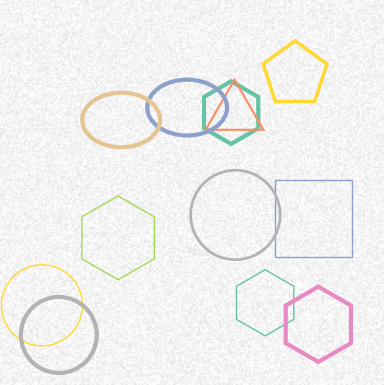[{"shape": "hexagon", "thickness": 1, "radius": 0.43, "center": [0.689, 0.214]}, {"shape": "hexagon", "thickness": 3, "radius": 0.41, "center": [0.6, 0.708]}, {"shape": "triangle", "thickness": 1.5, "radius": 0.43, "center": [0.609, 0.706]}, {"shape": "oval", "thickness": 3, "radius": 0.52, "center": [0.486, 0.721]}, {"shape": "square", "thickness": 1, "radius": 0.5, "center": [0.814, 0.432]}, {"shape": "hexagon", "thickness": 3, "radius": 0.49, "center": [0.827, 0.158]}, {"shape": "hexagon", "thickness": 1, "radius": 0.54, "center": [0.307, 0.382]}, {"shape": "pentagon", "thickness": 2.5, "radius": 0.44, "center": [0.766, 0.807]}, {"shape": "circle", "thickness": 1, "radius": 0.53, "center": [0.109, 0.207]}, {"shape": "oval", "thickness": 3, "radius": 0.51, "center": [0.315, 0.688]}, {"shape": "circle", "thickness": 2, "radius": 0.58, "center": [0.611, 0.442]}, {"shape": "circle", "thickness": 3, "radius": 0.49, "center": [0.153, 0.13]}]